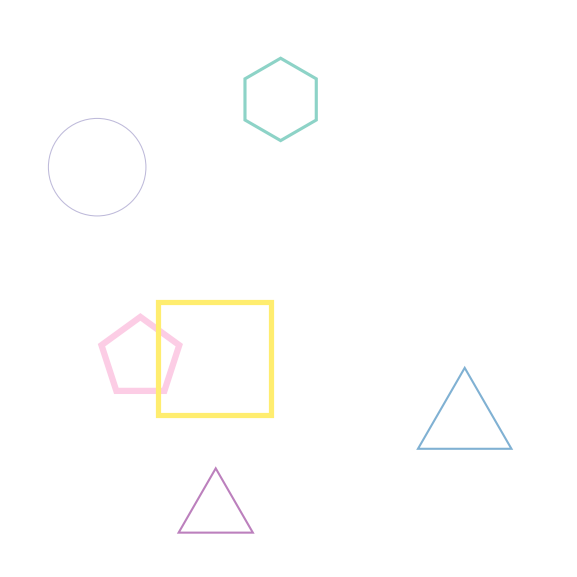[{"shape": "hexagon", "thickness": 1.5, "radius": 0.36, "center": [0.486, 0.827]}, {"shape": "circle", "thickness": 0.5, "radius": 0.42, "center": [0.168, 0.71]}, {"shape": "triangle", "thickness": 1, "radius": 0.47, "center": [0.805, 0.269]}, {"shape": "pentagon", "thickness": 3, "radius": 0.35, "center": [0.243, 0.38]}, {"shape": "triangle", "thickness": 1, "radius": 0.37, "center": [0.374, 0.114]}, {"shape": "square", "thickness": 2.5, "radius": 0.49, "center": [0.372, 0.378]}]